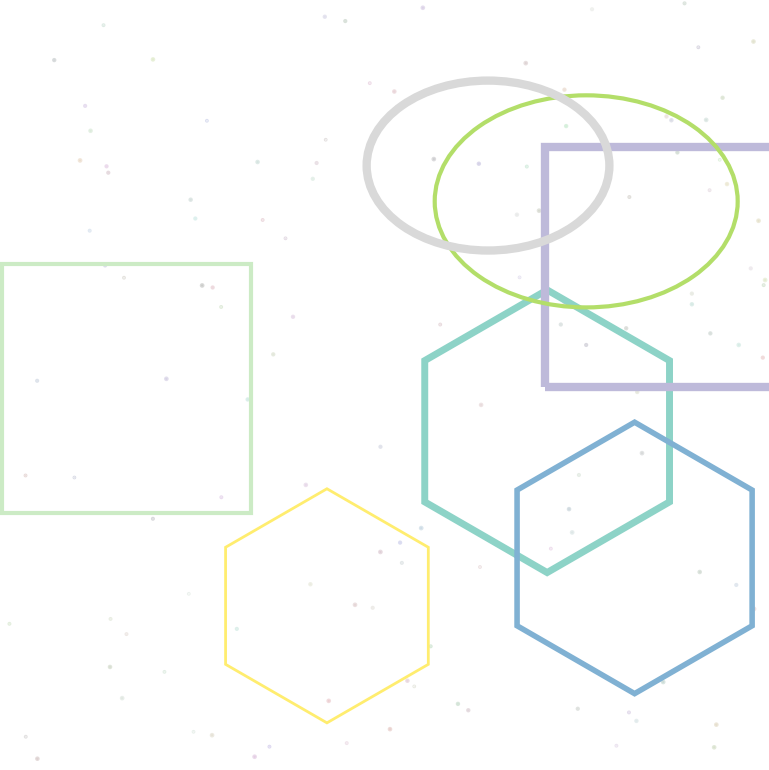[{"shape": "hexagon", "thickness": 2.5, "radius": 0.92, "center": [0.711, 0.44]}, {"shape": "square", "thickness": 3, "radius": 0.78, "center": [0.864, 0.653]}, {"shape": "hexagon", "thickness": 2, "radius": 0.88, "center": [0.824, 0.275]}, {"shape": "oval", "thickness": 1.5, "radius": 0.98, "center": [0.761, 0.738]}, {"shape": "oval", "thickness": 3, "radius": 0.79, "center": [0.634, 0.785]}, {"shape": "square", "thickness": 1.5, "radius": 0.81, "center": [0.164, 0.496]}, {"shape": "hexagon", "thickness": 1, "radius": 0.76, "center": [0.425, 0.213]}]